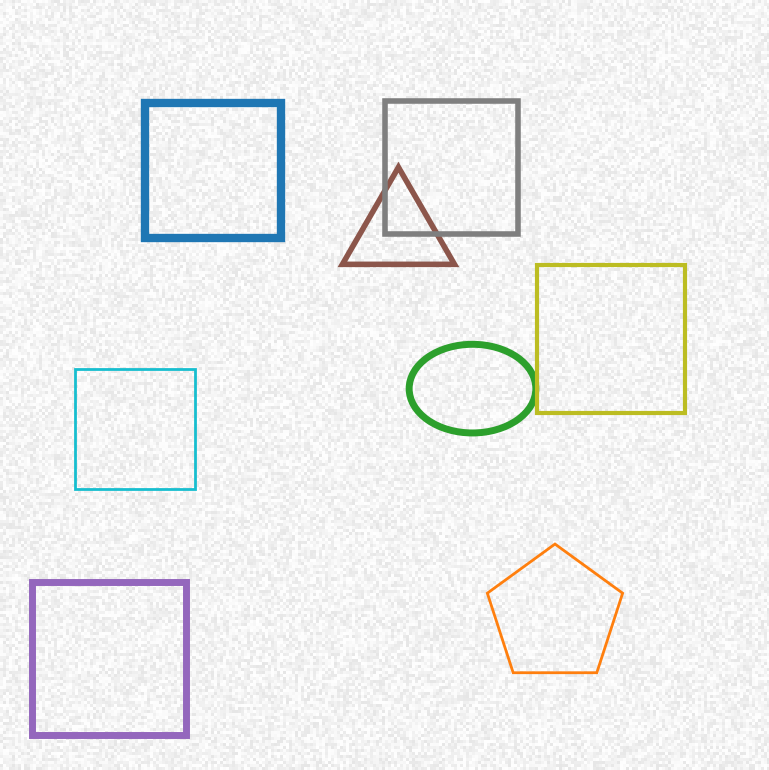[{"shape": "square", "thickness": 3, "radius": 0.44, "center": [0.277, 0.778]}, {"shape": "pentagon", "thickness": 1, "radius": 0.46, "center": [0.721, 0.201]}, {"shape": "oval", "thickness": 2.5, "radius": 0.41, "center": [0.614, 0.495]}, {"shape": "square", "thickness": 2.5, "radius": 0.5, "center": [0.142, 0.145]}, {"shape": "triangle", "thickness": 2, "radius": 0.42, "center": [0.517, 0.699]}, {"shape": "square", "thickness": 2, "radius": 0.43, "center": [0.586, 0.783]}, {"shape": "square", "thickness": 1.5, "radius": 0.48, "center": [0.793, 0.56]}, {"shape": "square", "thickness": 1, "radius": 0.39, "center": [0.176, 0.443]}]